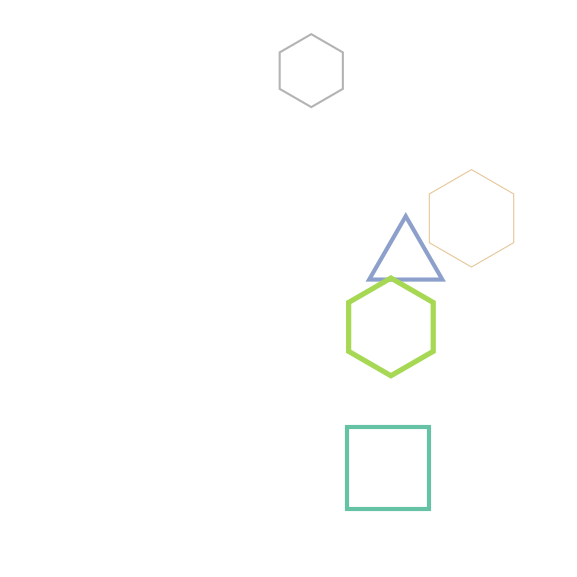[{"shape": "square", "thickness": 2, "radius": 0.35, "center": [0.672, 0.188]}, {"shape": "triangle", "thickness": 2, "radius": 0.37, "center": [0.703, 0.552]}, {"shape": "hexagon", "thickness": 2.5, "radius": 0.42, "center": [0.677, 0.433]}, {"shape": "hexagon", "thickness": 0.5, "radius": 0.42, "center": [0.816, 0.621]}, {"shape": "hexagon", "thickness": 1, "radius": 0.32, "center": [0.539, 0.877]}]